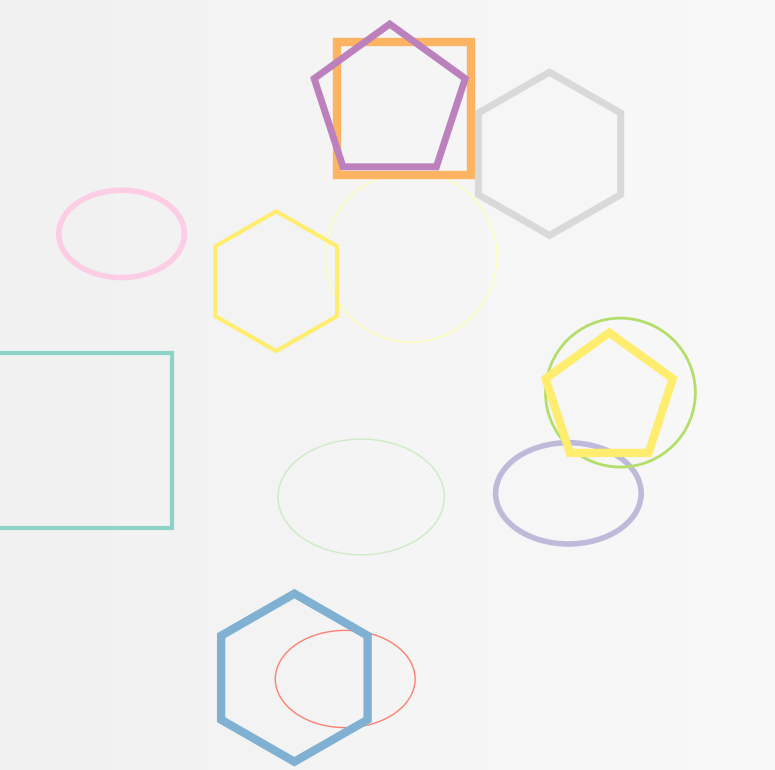[{"shape": "square", "thickness": 1.5, "radius": 0.57, "center": [0.109, 0.428]}, {"shape": "circle", "thickness": 0.5, "radius": 0.55, "center": [0.531, 0.666]}, {"shape": "oval", "thickness": 2, "radius": 0.47, "center": [0.733, 0.359]}, {"shape": "oval", "thickness": 0.5, "radius": 0.45, "center": [0.445, 0.118]}, {"shape": "hexagon", "thickness": 3, "radius": 0.55, "center": [0.38, 0.12]}, {"shape": "square", "thickness": 3, "radius": 0.43, "center": [0.521, 0.86]}, {"shape": "circle", "thickness": 1, "radius": 0.48, "center": [0.801, 0.49]}, {"shape": "oval", "thickness": 2, "radius": 0.41, "center": [0.157, 0.696]}, {"shape": "hexagon", "thickness": 2.5, "radius": 0.53, "center": [0.709, 0.8]}, {"shape": "pentagon", "thickness": 2.5, "radius": 0.51, "center": [0.503, 0.866]}, {"shape": "oval", "thickness": 0.5, "radius": 0.54, "center": [0.466, 0.355]}, {"shape": "hexagon", "thickness": 1.5, "radius": 0.45, "center": [0.356, 0.635]}, {"shape": "pentagon", "thickness": 3, "radius": 0.43, "center": [0.786, 0.482]}]